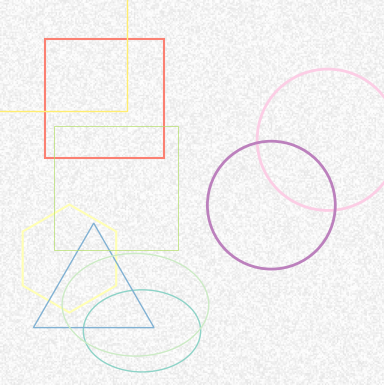[{"shape": "oval", "thickness": 1, "radius": 0.76, "center": [0.369, 0.141]}, {"shape": "hexagon", "thickness": 1.5, "radius": 0.7, "center": [0.18, 0.328]}, {"shape": "square", "thickness": 1.5, "radius": 0.77, "center": [0.271, 0.743]}, {"shape": "triangle", "thickness": 1, "radius": 0.9, "center": [0.243, 0.24]}, {"shape": "square", "thickness": 0.5, "radius": 0.81, "center": [0.301, 0.512]}, {"shape": "circle", "thickness": 2, "radius": 0.92, "center": [0.851, 0.637]}, {"shape": "circle", "thickness": 2, "radius": 0.83, "center": [0.705, 0.467]}, {"shape": "oval", "thickness": 1, "radius": 0.95, "center": [0.352, 0.208]}, {"shape": "square", "thickness": 1, "radius": 0.92, "center": [0.146, 0.896]}]